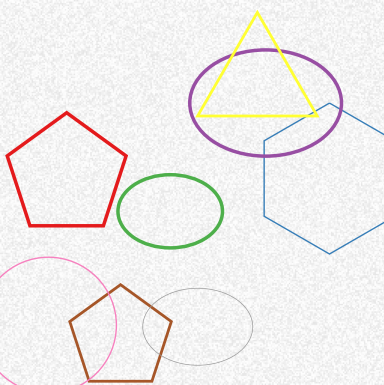[{"shape": "pentagon", "thickness": 2.5, "radius": 0.81, "center": [0.173, 0.545]}, {"shape": "hexagon", "thickness": 1, "radius": 0.98, "center": [0.856, 0.536]}, {"shape": "oval", "thickness": 2.5, "radius": 0.68, "center": [0.442, 0.451]}, {"shape": "oval", "thickness": 2.5, "radius": 0.99, "center": [0.69, 0.732]}, {"shape": "triangle", "thickness": 2, "radius": 0.9, "center": [0.669, 0.788]}, {"shape": "pentagon", "thickness": 2, "radius": 0.69, "center": [0.313, 0.122]}, {"shape": "circle", "thickness": 1, "radius": 0.88, "center": [0.126, 0.155]}, {"shape": "oval", "thickness": 0.5, "radius": 0.71, "center": [0.514, 0.151]}]